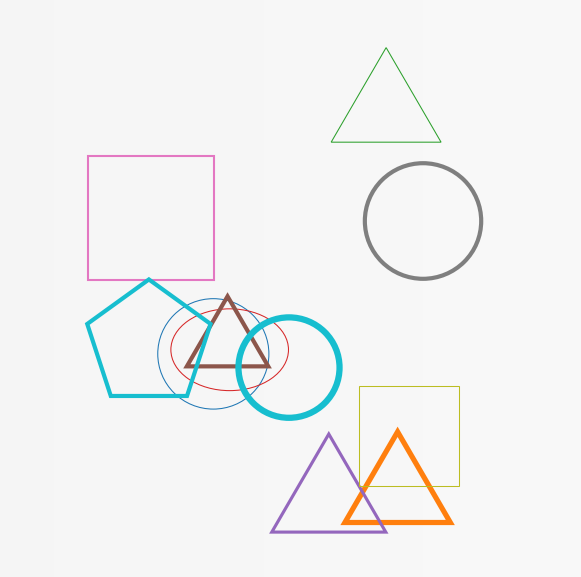[{"shape": "circle", "thickness": 0.5, "radius": 0.48, "center": [0.367, 0.386]}, {"shape": "triangle", "thickness": 2.5, "radius": 0.52, "center": [0.684, 0.147]}, {"shape": "triangle", "thickness": 0.5, "radius": 0.55, "center": [0.664, 0.808]}, {"shape": "oval", "thickness": 0.5, "radius": 0.51, "center": [0.395, 0.394]}, {"shape": "triangle", "thickness": 1.5, "radius": 0.57, "center": [0.566, 0.134]}, {"shape": "triangle", "thickness": 2, "radius": 0.4, "center": [0.391, 0.405]}, {"shape": "square", "thickness": 1, "radius": 0.54, "center": [0.26, 0.621]}, {"shape": "circle", "thickness": 2, "radius": 0.5, "center": [0.728, 0.616]}, {"shape": "square", "thickness": 0.5, "radius": 0.43, "center": [0.703, 0.244]}, {"shape": "circle", "thickness": 3, "radius": 0.43, "center": [0.497, 0.363]}, {"shape": "pentagon", "thickness": 2, "radius": 0.56, "center": [0.256, 0.404]}]